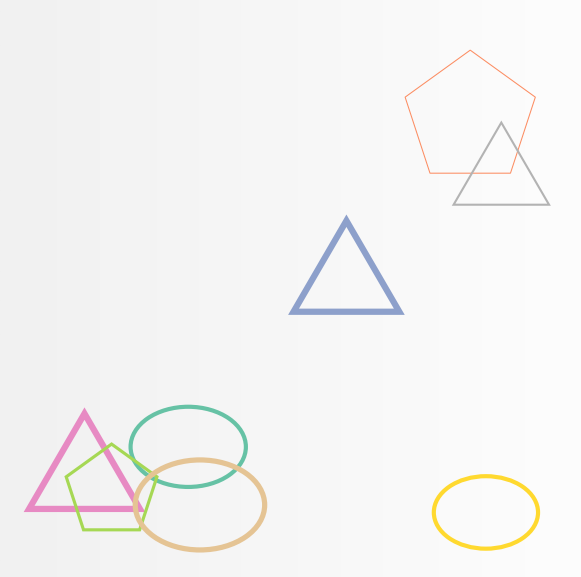[{"shape": "oval", "thickness": 2, "radius": 0.5, "center": [0.324, 0.225]}, {"shape": "pentagon", "thickness": 0.5, "radius": 0.59, "center": [0.809, 0.795]}, {"shape": "triangle", "thickness": 3, "radius": 0.53, "center": [0.596, 0.512]}, {"shape": "triangle", "thickness": 3, "radius": 0.55, "center": [0.145, 0.173]}, {"shape": "pentagon", "thickness": 1.5, "radius": 0.41, "center": [0.192, 0.148]}, {"shape": "oval", "thickness": 2, "radius": 0.45, "center": [0.836, 0.112]}, {"shape": "oval", "thickness": 2.5, "radius": 0.56, "center": [0.344, 0.125]}, {"shape": "triangle", "thickness": 1, "radius": 0.47, "center": [0.862, 0.692]}]